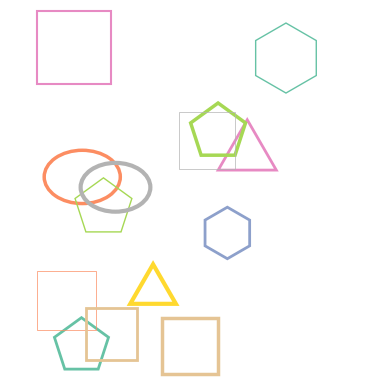[{"shape": "pentagon", "thickness": 2, "radius": 0.37, "center": [0.212, 0.101]}, {"shape": "hexagon", "thickness": 1, "radius": 0.45, "center": [0.743, 0.849]}, {"shape": "oval", "thickness": 2.5, "radius": 0.49, "center": [0.214, 0.54]}, {"shape": "square", "thickness": 0.5, "radius": 0.39, "center": [0.172, 0.219]}, {"shape": "hexagon", "thickness": 2, "radius": 0.33, "center": [0.591, 0.395]}, {"shape": "triangle", "thickness": 2, "radius": 0.44, "center": [0.642, 0.602]}, {"shape": "square", "thickness": 1.5, "radius": 0.48, "center": [0.193, 0.876]}, {"shape": "pentagon", "thickness": 1, "radius": 0.39, "center": [0.269, 0.46]}, {"shape": "pentagon", "thickness": 2.5, "radius": 0.37, "center": [0.566, 0.658]}, {"shape": "triangle", "thickness": 3, "radius": 0.34, "center": [0.398, 0.245]}, {"shape": "square", "thickness": 2, "radius": 0.33, "center": [0.289, 0.132]}, {"shape": "square", "thickness": 2.5, "radius": 0.36, "center": [0.494, 0.101]}, {"shape": "oval", "thickness": 3, "radius": 0.45, "center": [0.3, 0.514]}, {"shape": "square", "thickness": 0.5, "radius": 0.37, "center": [0.538, 0.635]}]